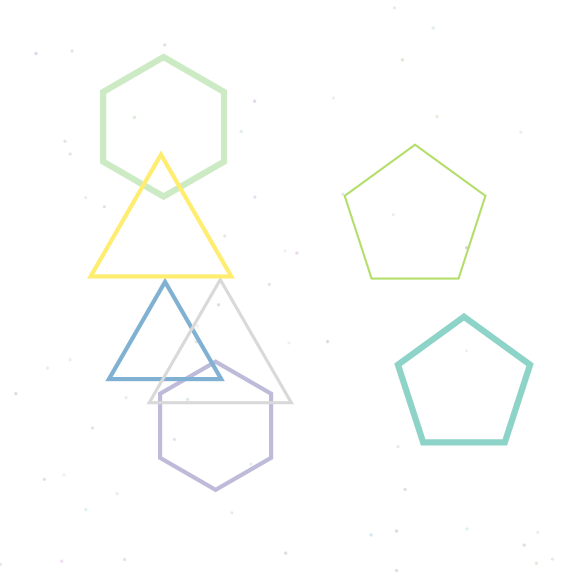[{"shape": "pentagon", "thickness": 3, "radius": 0.6, "center": [0.803, 0.33]}, {"shape": "hexagon", "thickness": 2, "radius": 0.55, "center": [0.373, 0.262]}, {"shape": "triangle", "thickness": 2, "radius": 0.56, "center": [0.286, 0.399]}, {"shape": "pentagon", "thickness": 1, "radius": 0.64, "center": [0.719, 0.62]}, {"shape": "triangle", "thickness": 1.5, "radius": 0.71, "center": [0.381, 0.373]}, {"shape": "hexagon", "thickness": 3, "radius": 0.6, "center": [0.283, 0.78]}, {"shape": "triangle", "thickness": 2, "radius": 0.7, "center": [0.279, 0.591]}]